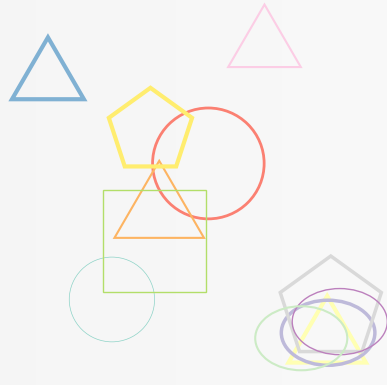[{"shape": "circle", "thickness": 0.5, "radius": 0.55, "center": [0.289, 0.222]}, {"shape": "triangle", "thickness": 3, "radius": 0.58, "center": [0.844, 0.116]}, {"shape": "oval", "thickness": 2.5, "radius": 0.6, "center": [0.847, 0.136]}, {"shape": "circle", "thickness": 2, "radius": 0.72, "center": [0.538, 0.576]}, {"shape": "triangle", "thickness": 3, "radius": 0.54, "center": [0.124, 0.796]}, {"shape": "triangle", "thickness": 1.5, "radius": 0.67, "center": [0.411, 0.449]}, {"shape": "square", "thickness": 1, "radius": 0.67, "center": [0.398, 0.373]}, {"shape": "triangle", "thickness": 1.5, "radius": 0.54, "center": [0.683, 0.88]}, {"shape": "pentagon", "thickness": 2.5, "radius": 0.69, "center": [0.854, 0.198]}, {"shape": "oval", "thickness": 1, "radius": 0.61, "center": [0.877, 0.165]}, {"shape": "oval", "thickness": 1.5, "radius": 0.59, "center": [0.777, 0.121]}, {"shape": "pentagon", "thickness": 3, "radius": 0.56, "center": [0.388, 0.659]}]